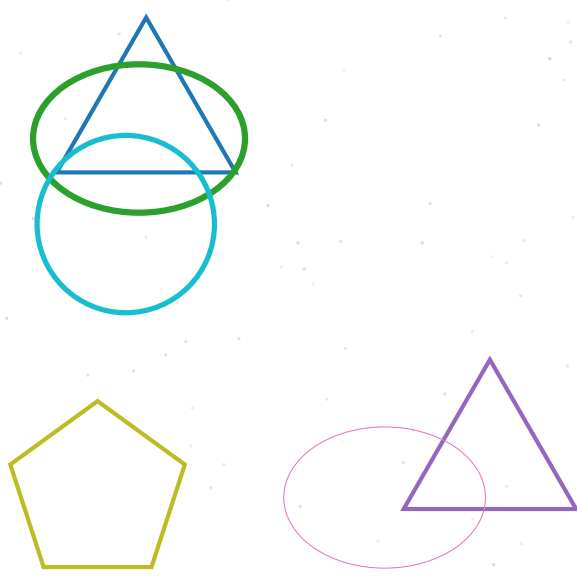[{"shape": "triangle", "thickness": 2, "radius": 0.89, "center": [0.253, 0.79]}, {"shape": "oval", "thickness": 3, "radius": 0.92, "center": [0.241, 0.759]}, {"shape": "triangle", "thickness": 2, "radius": 0.86, "center": [0.848, 0.204]}, {"shape": "oval", "thickness": 0.5, "radius": 0.87, "center": [0.666, 0.138]}, {"shape": "pentagon", "thickness": 2, "radius": 0.79, "center": [0.169, 0.146]}, {"shape": "circle", "thickness": 2.5, "radius": 0.77, "center": [0.218, 0.611]}]